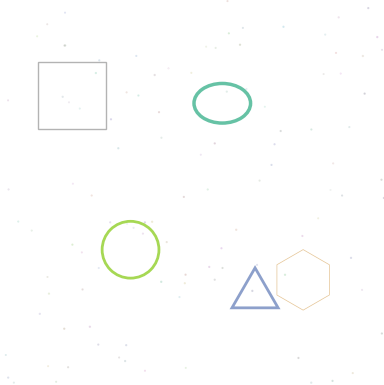[{"shape": "oval", "thickness": 2.5, "radius": 0.37, "center": [0.577, 0.732]}, {"shape": "triangle", "thickness": 2, "radius": 0.35, "center": [0.662, 0.235]}, {"shape": "circle", "thickness": 2, "radius": 0.37, "center": [0.339, 0.351]}, {"shape": "hexagon", "thickness": 0.5, "radius": 0.39, "center": [0.787, 0.273]}, {"shape": "square", "thickness": 1, "radius": 0.44, "center": [0.188, 0.752]}]